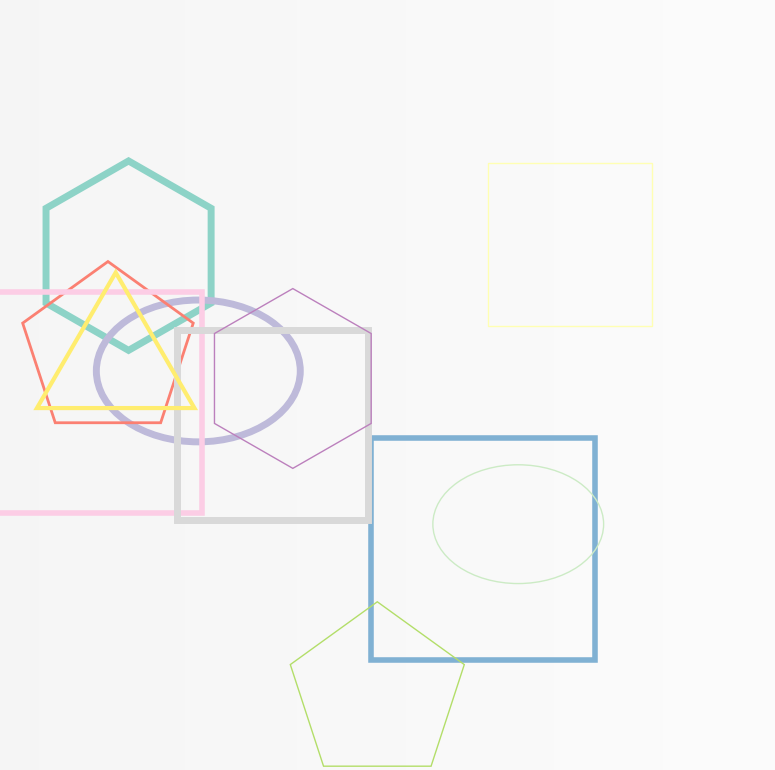[{"shape": "hexagon", "thickness": 2.5, "radius": 0.61, "center": [0.166, 0.668]}, {"shape": "square", "thickness": 0.5, "radius": 0.53, "center": [0.736, 0.682]}, {"shape": "oval", "thickness": 2.5, "radius": 0.66, "center": [0.256, 0.518]}, {"shape": "pentagon", "thickness": 1, "radius": 0.58, "center": [0.139, 0.545]}, {"shape": "square", "thickness": 2, "radius": 0.72, "center": [0.623, 0.287]}, {"shape": "pentagon", "thickness": 0.5, "radius": 0.59, "center": [0.487, 0.1]}, {"shape": "square", "thickness": 2, "radius": 0.72, "center": [0.117, 0.477]}, {"shape": "square", "thickness": 2.5, "radius": 0.62, "center": [0.352, 0.448]}, {"shape": "hexagon", "thickness": 0.5, "radius": 0.58, "center": [0.378, 0.508]}, {"shape": "oval", "thickness": 0.5, "radius": 0.55, "center": [0.669, 0.319]}, {"shape": "triangle", "thickness": 1.5, "radius": 0.59, "center": [0.149, 0.529]}]